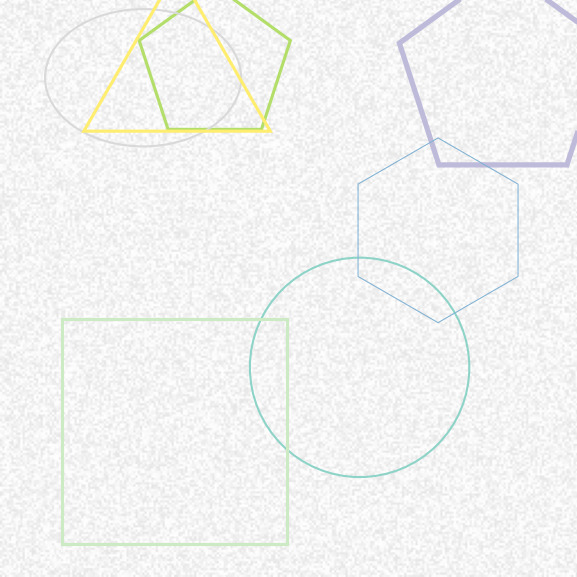[{"shape": "circle", "thickness": 1, "radius": 0.95, "center": [0.623, 0.363]}, {"shape": "pentagon", "thickness": 2.5, "radius": 0.94, "center": [0.871, 0.866]}, {"shape": "hexagon", "thickness": 0.5, "radius": 0.8, "center": [0.759, 0.6]}, {"shape": "pentagon", "thickness": 1.5, "radius": 0.69, "center": [0.372, 0.886]}, {"shape": "oval", "thickness": 1, "radius": 0.85, "center": [0.248, 0.865]}, {"shape": "square", "thickness": 1.5, "radius": 0.98, "center": [0.302, 0.252]}, {"shape": "triangle", "thickness": 1.5, "radius": 0.93, "center": [0.307, 0.865]}]